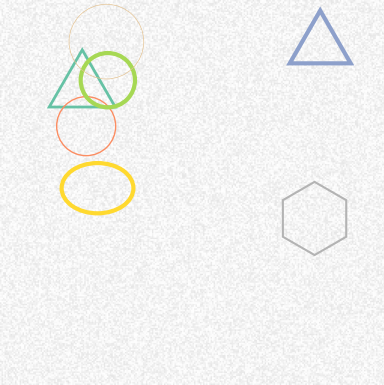[{"shape": "triangle", "thickness": 2, "radius": 0.49, "center": [0.214, 0.772]}, {"shape": "circle", "thickness": 1, "radius": 0.38, "center": [0.224, 0.672]}, {"shape": "triangle", "thickness": 3, "radius": 0.46, "center": [0.832, 0.881]}, {"shape": "circle", "thickness": 3, "radius": 0.35, "center": [0.28, 0.792]}, {"shape": "oval", "thickness": 3, "radius": 0.47, "center": [0.253, 0.511]}, {"shape": "circle", "thickness": 0.5, "radius": 0.49, "center": [0.276, 0.892]}, {"shape": "hexagon", "thickness": 1.5, "radius": 0.48, "center": [0.817, 0.433]}]